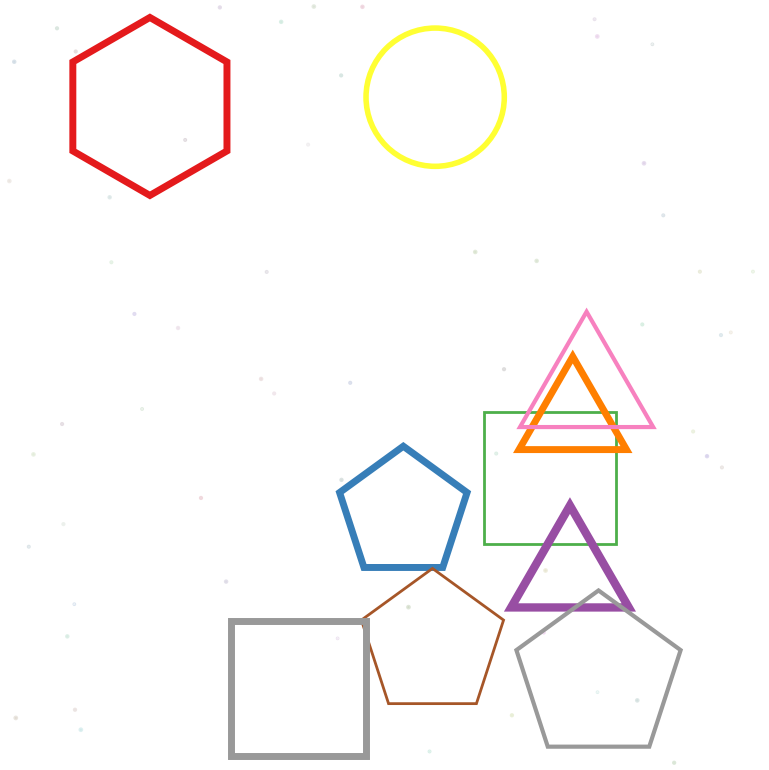[{"shape": "hexagon", "thickness": 2.5, "radius": 0.58, "center": [0.195, 0.862]}, {"shape": "pentagon", "thickness": 2.5, "radius": 0.44, "center": [0.524, 0.333]}, {"shape": "square", "thickness": 1, "radius": 0.43, "center": [0.715, 0.379]}, {"shape": "triangle", "thickness": 3, "radius": 0.44, "center": [0.74, 0.255]}, {"shape": "triangle", "thickness": 2.5, "radius": 0.4, "center": [0.744, 0.456]}, {"shape": "circle", "thickness": 2, "radius": 0.45, "center": [0.565, 0.874]}, {"shape": "pentagon", "thickness": 1, "radius": 0.49, "center": [0.562, 0.165]}, {"shape": "triangle", "thickness": 1.5, "radius": 0.5, "center": [0.762, 0.495]}, {"shape": "pentagon", "thickness": 1.5, "radius": 0.56, "center": [0.777, 0.121]}, {"shape": "square", "thickness": 2.5, "radius": 0.44, "center": [0.388, 0.106]}]